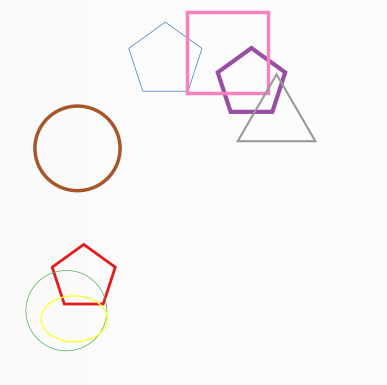[{"shape": "pentagon", "thickness": 2, "radius": 0.43, "center": [0.216, 0.28]}, {"shape": "pentagon", "thickness": 0.5, "radius": 0.5, "center": [0.427, 0.843]}, {"shape": "circle", "thickness": 0.5, "radius": 0.52, "center": [0.171, 0.193]}, {"shape": "pentagon", "thickness": 3, "radius": 0.46, "center": [0.649, 0.784]}, {"shape": "oval", "thickness": 1, "radius": 0.43, "center": [0.192, 0.172]}, {"shape": "circle", "thickness": 2.5, "radius": 0.55, "center": [0.2, 0.615]}, {"shape": "square", "thickness": 2.5, "radius": 0.53, "center": [0.587, 0.863]}, {"shape": "triangle", "thickness": 1.5, "radius": 0.58, "center": [0.714, 0.691]}]